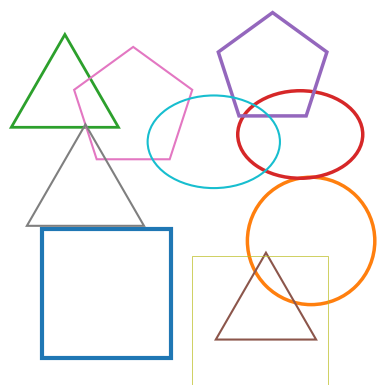[{"shape": "square", "thickness": 3, "radius": 0.84, "center": [0.276, 0.239]}, {"shape": "circle", "thickness": 2.5, "radius": 0.83, "center": [0.808, 0.374]}, {"shape": "triangle", "thickness": 2, "radius": 0.8, "center": [0.169, 0.75]}, {"shape": "oval", "thickness": 2.5, "radius": 0.81, "center": [0.78, 0.651]}, {"shape": "pentagon", "thickness": 2.5, "radius": 0.74, "center": [0.708, 0.819]}, {"shape": "triangle", "thickness": 1.5, "radius": 0.75, "center": [0.691, 0.193]}, {"shape": "pentagon", "thickness": 1.5, "radius": 0.81, "center": [0.346, 0.717]}, {"shape": "triangle", "thickness": 1.5, "radius": 0.88, "center": [0.222, 0.501]}, {"shape": "square", "thickness": 0.5, "radius": 0.88, "center": [0.676, 0.157]}, {"shape": "oval", "thickness": 1.5, "radius": 0.86, "center": [0.555, 0.632]}]